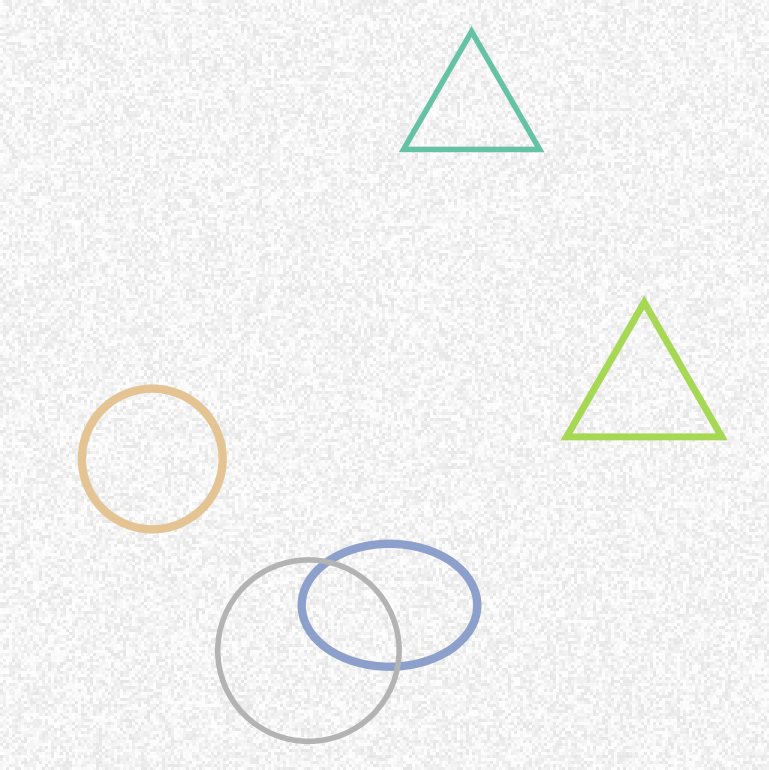[{"shape": "triangle", "thickness": 2, "radius": 0.51, "center": [0.612, 0.857]}, {"shape": "oval", "thickness": 3, "radius": 0.57, "center": [0.506, 0.214]}, {"shape": "triangle", "thickness": 2.5, "radius": 0.58, "center": [0.837, 0.491]}, {"shape": "circle", "thickness": 3, "radius": 0.46, "center": [0.198, 0.404]}, {"shape": "circle", "thickness": 2, "radius": 0.59, "center": [0.401, 0.155]}]